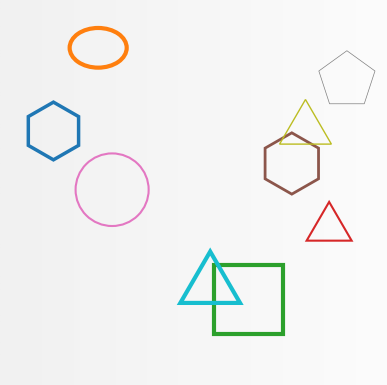[{"shape": "hexagon", "thickness": 2.5, "radius": 0.37, "center": [0.138, 0.66]}, {"shape": "oval", "thickness": 3, "radius": 0.37, "center": [0.253, 0.876]}, {"shape": "square", "thickness": 3, "radius": 0.45, "center": [0.642, 0.223]}, {"shape": "triangle", "thickness": 1.5, "radius": 0.34, "center": [0.849, 0.408]}, {"shape": "hexagon", "thickness": 2, "radius": 0.4, "center": [0.753, 0.575]}, {"shape": "circle", "thickness": 1.5, "radius": 0.47, "center": [0.289, 0.507]}, {"shape": "pentagon", "thickness": 0.5, "radius": 0.38, "center": [0.895, 0.792]}, {"shape": "triangle", "thickness": 1, "radius": 0.39, "center": [0.788, 0.664]}, {"shape": "triangle", "thickness": 3, "radius": 0.44, "center": [0.542, 0.258]}]